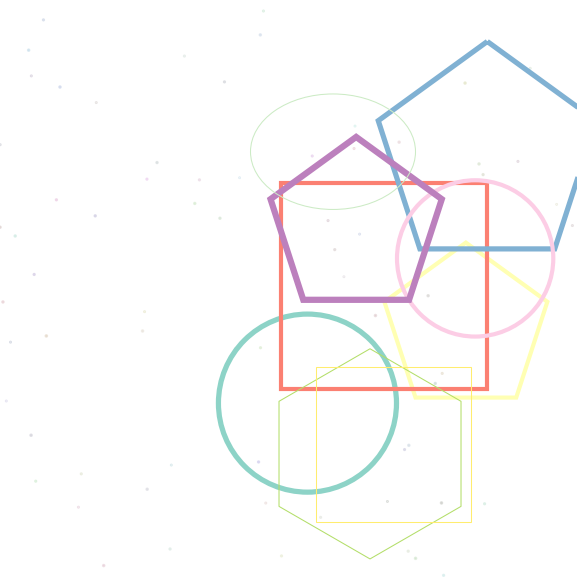[{"shape": "circle", "thickness": 2.5, "radius": 0.77, "center": [0.532, 0.301]}, {"shape": "pentagon", "thickness": 2, "radius": 0.74, "center": [0.807, 0.431]}, {"shape": "square", "thickness": 2, "radius": 0.89, "center": [0.665, 0.504]}, {"shape": "pentagon", "thickness": 2.5, "radius": 0.99, "center": [0.844, 0.729]}, {"shape": "hexagon", "thickness": 0.5, "radius": 0.91, "center": [0.641, 0.213]}, {"shape": "circle", "thickness": 2, "radius": 0.68, "center": [0.823, 0.552]}, {"shape": "pentagon", "thickness": 3, "radius": 0.78, "center": [0.617, 0.606]}, {"shape": "oval", "thickness": 0.5, "radius": 0.71, "center": [0.577, 0.736]}, {"shape": "square", "thickness": 0.5, "radius": 0.67, "center": [0.681, 0.229]}]